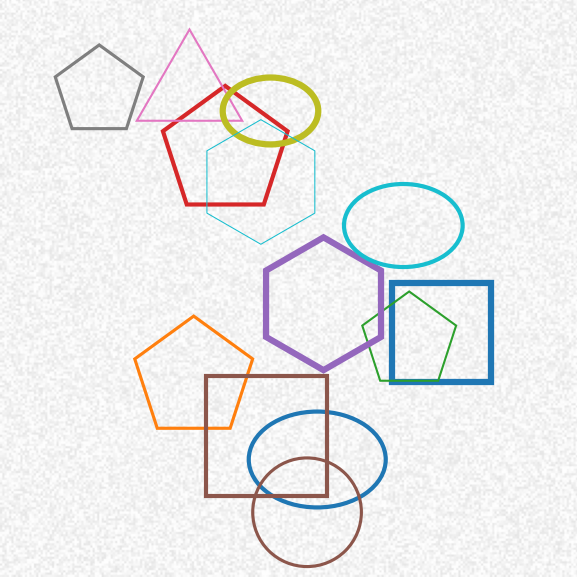[{"shape": "square", "thickness": 3, "radius": 0.43, "center": [0.765, 0.423]}, {"shape": "oval", "thickness": 2, "radius": 0.59, "center": [0.549, 0.203]}, {"shape": "pentagon", "thickness": 1.5, "radius": 0.54, "center": [0.335, 0.344]}, {"shape": "pentagon", "thickness": 1, "radius": 0.43, "center": [0.709, 0.409]}, {"shape": "pentagon", "thickness": 2, "radius": 0.57, "center": [0.39, 0.737]}, {"shape": "hexagon", "thickness": 3, "radius": 0.57, "center": [0.56, 0.473]}, {"shape": "square", "thickness": 2, "radius": 0.52, "center": [0.462, 0.244]}, {"shape": "circle", "thickness": 1.5, "radius": 0.47, "center": [0.532, 0.112]}, {"shape": "triangle", "thickness": 1, "radius": 0.53, "center": [0.328, 0.843]}, {"shape": "pentagon", "thickness": 1.5, "radius": 0.4, "center": [0.172, 0.841]}, {"shape": "oval", "thickness": 3, "radius": 0.41, "center": [0.468, 0.807]}, {"shape": "hexagon", "thickness": 0.5, "radius": 0.54, "center": [0.452, 0.684]}, {"shape": "oval", "thickness": 2, "radius": 0.51, "center": [0.698, 0.609]}]